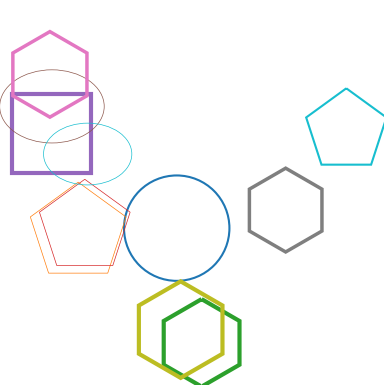[{"shape": "circle", "thickness": 1.5, "radius": 0.68, "center": [0.459, 0.407]}, {"shape": "pentagon", "thickness": 0.5, "radius": 0.65, "center": [0.203, 0.396]}, {"shape": "hexagon", "thickness": 3, "radius": 0.57, "center": [0.524, 0.109]}, {"shape": "pentagon", "thickness": 0.5, "radius": 0.62, "center": [0.22, 0.411]}, {"shape": "square", "thickness": 3, "radius": 0.51, "center": [0.135, 0.653]}, {"shape": "oval", "thickness": 0.5, "radius": 0.68, "center": [0.135, 0.724]}, {"shape": "hexagon", "thickness": 2.5, "radius": 0.56, "center": [0.13, 0.807]}, {"shape": "hexagon", "thickness": 2.5, "radius": 0.54, "center": [0.742, 0.454]}, {"shape": "hexagon", "thickness": 3, "radius": 0.63, "center": [0.469, 0.144]}, {"shape": "pentagon", "thickness": 1.5, "radius": 0.55, "center": [0.899, 0.661]}, {"shape": "oval", "thickness": 0.5, "radius": 0.57, "center": [0.228, 0.6]}]